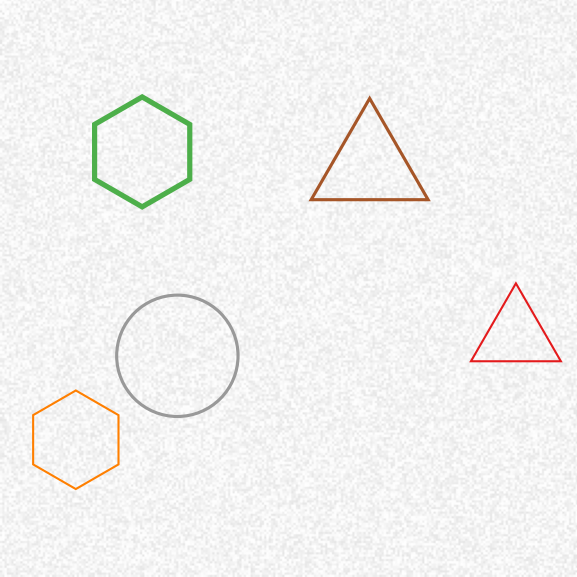[{"shape": "triangle", "thickness": 1, "radius": 0.45, "center": [0.893, 0.419]}, {"shape": "hexagon", "thickness": 2.5, "radius": 0.48, "center": [0.246, 0.736]}, {"shape": "hexagon", "thickness": 1, "radius": 0.43, "center": [0.131, 0.238]}, {"shape": "triangle", "thickness": 1.5, "radius": 0.58, "center": [0.64, 0.712]}, {"shape": "circle", "thickness": 1.5, "radius": 0.53, "center": [0.307, 0.383]}]